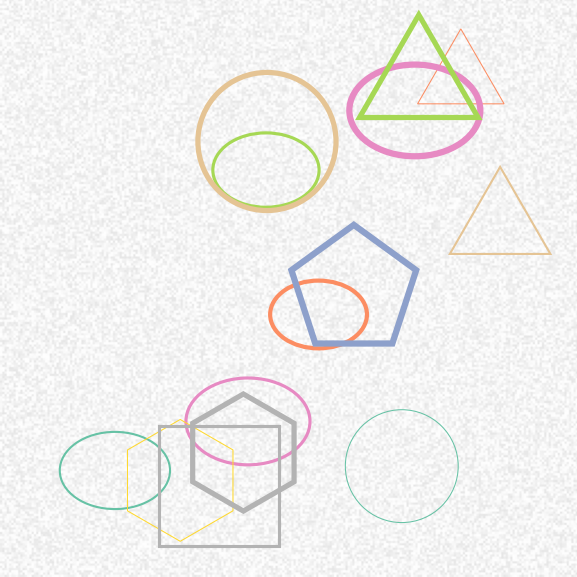[{"shape": "oval", "thickness": 1, "radius": 0.48, "center": [0.199, 0.184]}, {"shape": "circle", "thickness": 0.5, "radius": 0.49, "center": [0.696, 0.192]}, {"shape": "oval", "thickness": 2, "radius": 0.42, "center": [0.552, 0.455]}, {"shape": "triangle", "thickness": 0.5, "radius": 0.43, "center": [0.798, 0.863]}, {"shape": "pentagon", "thickness": 3, "radius": 0.57, "center": [0.613, 0.496]}, {"shape": "oval", "thickness": 3, "radius": 0.57, "center": [0.718, 0.808]}, {"shape": "oval", "thickness": 1.5, "radius": 0.54, "center": [0.429, 0.269]}, {"shape": "triangle", "thickness": 2.5, "radius": 0.59, "center": [0.725, 0.855]}, {"shape": "oval", "thickness": 1.5, "radius": 0.46, "center": [0.461, 0.705]}, {"shape": "hexagon", "thickness": 0.5, "radius": 0.53, "center": [0.312, 0.167]}, {"shape": "triangle", "thickness": 1, "radius": 0.5, "center": [0.866, 0.61]}, {"shape": "circle", "thickness": 2.5, "radius": 0.6, "center": [0.462, 0.754]}, {"shape": "square", "thickness": 1.5, "radius": 0.52, "center": [0.379, 0.158]}, {"shape": "hexagon", "thickness": 2.5, "radius": 0.51, "center": [0.421, 0.216]}]